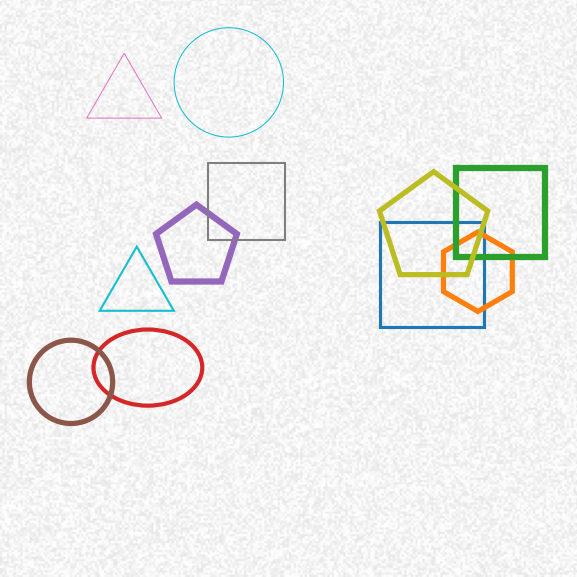[{"shape": "square", "thickness": 1.5, "radius": 0.45, "center": [0.748, 0.524]}, {"shape": "hexagon", "thickness": 2.5, "radius": 0.34, "center": [0.828, 0.529]}, {"shape": "square", "thickness": 3, "radius": 0.38, "center": [0.867, 0.631]}, {"shape": "oval", "thickness": 2, "radius": 0.47, "center": [0.256, 0.363]}, {"shape": "pentagon", "thickness": 3, "radius": 0.37, "center": [0.34, 0.571]}, {"shape": "circle", "thickness": 2.5, "radius": 0.36, "center": [0.123, 0.338]}, {"shape": "triangle", "thickness": 0.5, "radius": 0.37, "center": [0.215, 0.832]}, {"shape": "square", "thickness": 1, "radius": 0.33, "center": [0.427, 0.65]}, {"shape": "pentagon", "thickness": 2.5, "radius": 0.49, "center": [0.751, 0.603]}, {"shape": "triangle", "thickness": 1, "radius": 0.37, "center": [0.237, 0.498]}, {"shape": "circle", "thickness": 0.5, "radius": 0.47, "center": [0.396, 0.856]}]